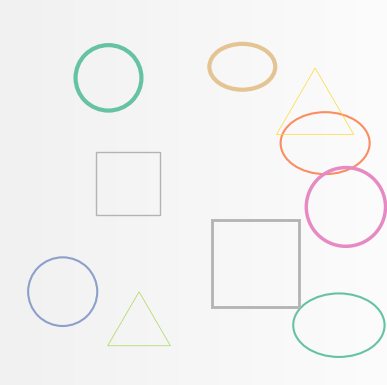[{"shape": "circle", "thickness": 3, "radius": 0.42, "center": [0.28, 0.798]}, {"shape": "oval", "thickness": 1.5, "radius": 0.59, "center": [0.875, 0.155]}, {"shape": "oval", "thickness": 1.5, "radius": 0.57, "center": [0.839, 0.628]}, {"shape": "circle", "thickness": 1.5, "radius": 0.45, "center": [0.162, 0.242]}, {"shape": "circle", "thickness": 2.5, "radius": 0.51, "center": [0.893, 0.462]}, {"shape": "triangle", "thickness": 0.5, "radius": 0.47, "center": [0.359, 0.149]}, {"shape": "triangle", "thickness": 0.5, "radius": 0.58, "center": [0.813, 0.708]}, {"shape": "oval", "thickness": 3, "radius": 0.43, "center": [0.625, 0.827]}, {"shape": "square", "thickness": 1, "radius": 0.41, "center": [0.33, 0.524]}, {"shape": "square", "thickness": 2, "radius": 0.56, "center": [0.66, 0.316]}]